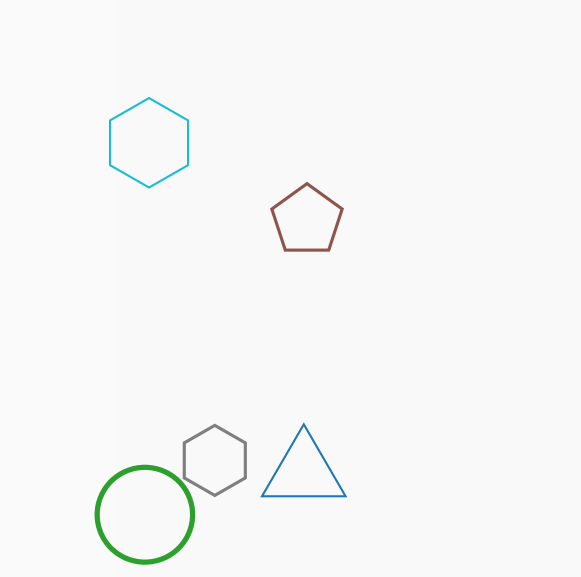[{"shape": "triangle", "thickness": 1, "radius": 0.42, "center": [0.523, 0.181]}, {"shape": "circle", "thickness": 2.5, "radius": 0.41, "center": [0.249, 0.108]}, {"shape": "pentagon", "thickness": 1.5, "radius": 0.32, "center": [0.528, 0.618]}, {"shape": "hexagon", "thickness": 1.5, "radius": 0.3, "center": [0.37, 0.202]}, {"shape": "hexagon", "thickness": 1, "radius": 0.39, "center": [0.256, 0.752]}]